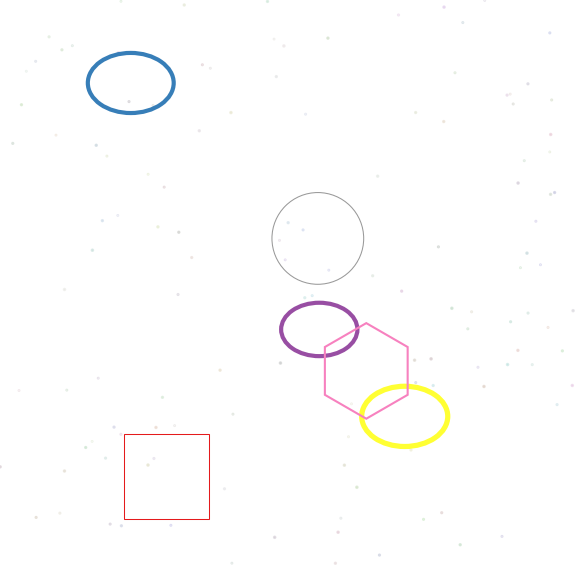[{"shape": "square", "thickness": 0.5, "radius": 0.37, "center": [0.288, 0.174]}, {"shape": "oval", "thickness": 2, "radius": 0.37, "center": [0.226, 0.855]}, {"shape": "oval", "thickness": 2, "radius": 0.33, "center": [0.553, 0.429]}, {"shape": "oval", "thickness": 2.5, "radius": 0.37, "center": [0.701, 0.278]}, {"shape": "hexagon", "thickness": 1, "radius": 0.41, "center": [0.634, 0.357]}, {"shape": "circle", "thickness": 0.5, "radius": 0.4, "center": [0.55, 0.586]}]